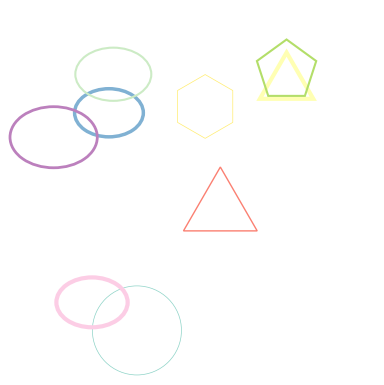[{"shape": "circle", "thickness": 0.5, "radius": 0.58, "center": [0.356, 0.142]}, {"shape": "triangle", "thickness": 3, "radius": 0.4, "center": [0.744, 0.783]}, {"shape": "triangle", "thickness": 1, "radius": 0.55, "center": [0.572, 0.456]}, {"shape": "oval", "thickness": 2.5, "radius": 0.45, "center": [0.283, 0.707]}, {"shape": "pentagon", "thickness": 1.5, "radius": 0.4, "center": [0.744, 0.816]}, {"shape": "oval", "thickness": 3, "radius": 0.46, "center": [0.239, 0.215]}, {"shape": "oval", "thickness": 2, "radius": 0.57, "center": [0.139, 0.644]}, {"shape": "oval", "thickness": 1.5, "radius": 0.49, "center": [0.294, 0.807]}, {"shape": "hexagon", "thickness": 0.5, "radius": 0.41, "center": [0.533, 0.723]}]